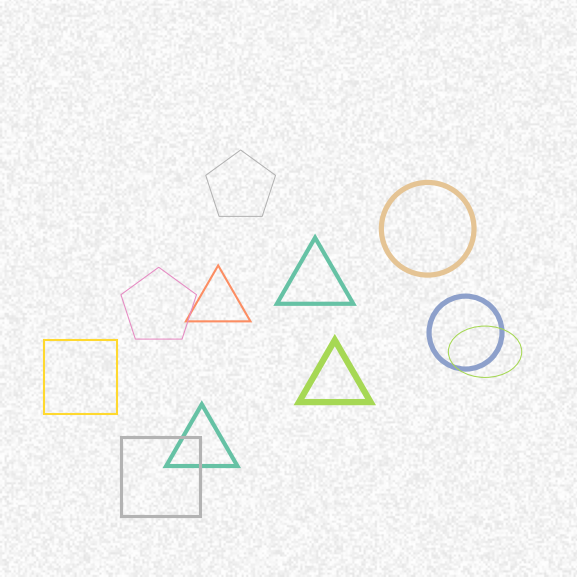[{"shape": "triangle", "thickness": 2, "radius": 0.36, "center": [0.349, 0.228]}, {"shape": "triangle", "thickness": 2, "radius": 0.38, "center": [0.546, 0.511]}, {"shape": "triangle", "thickness": 1, "radius": 0.32, "center": [0.378, 0.475]}, {"shape": "circle", "thickness": 2.5, "radius": 0.32, "center": [0.806, 0.423]}, {"shape": "pentagon", "thickness": 0.5, "radius": 0.34, "center": [0.275, 0.468]}, {"shape": "triangle", "thickness": 3, "radius": 0.36, "center": [0.58, 0.339]}, {"shape": "oval", "thickness": 0.5, "radius": 0.32, "center": [0.84, 0.39]}, {"shape": "square", "thickness": 1, "radius": 0.32, "center": [0.14, 0.346]}, {"shape": "circle", "thickness": 2.5, "radius": 0.4, "center": [0.741, 0.603]}, {"shape": "square", "thickness": 1.5, "radius": 0.34, "center": [0.278, 0.173]}, {"shape": "pentagon", "thickness": 0.5, "radius": 0.32, "center": [0.417, 0.676]}]